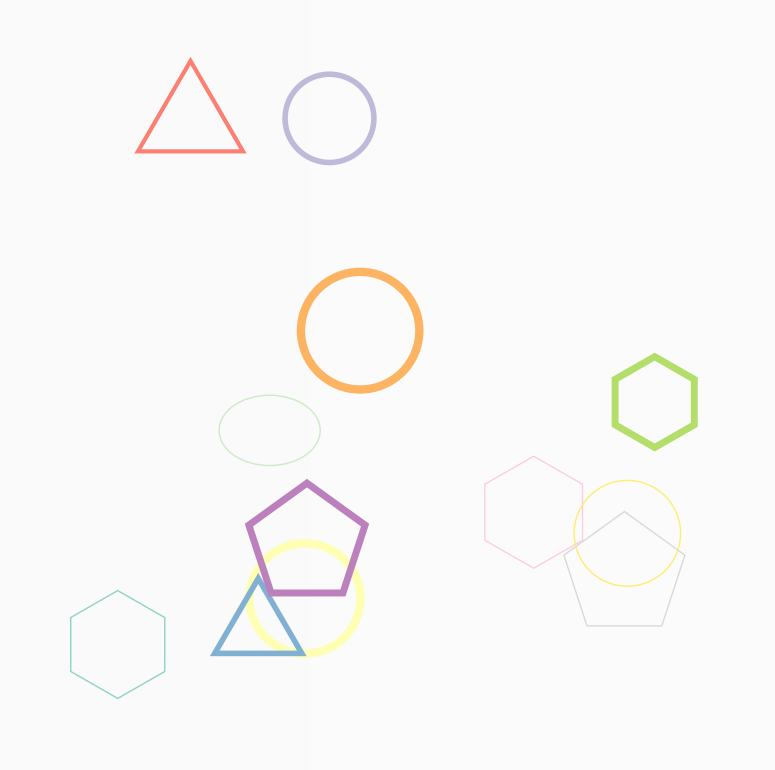[{"shape": "hexagon", "thickness": 0.5, "radius": 0.35, "center": [0.152, 0.163]}, {"shape": "circle", "thickness": 3, "radius": 0.36, "center": [0.393, 0.223]}, {"shape": "circle", "thickness": 2, "radius": 0.29, "center": [0.425, 0.846]}, {"shape": "triangle", "thickness": 1.5, "radius": 0.39, "center": [0.246, 0.843]}, {"shape": "triangle", "thickness": 2, "radius": 0.32, "center": [0.333, 0.184]}, {"shape": "circle", "thickness": 3, "radius": 0.38, "center": [0.465, 0.571]}, {"shape": "hexagon", "thickness": 2.5, "radius": 0.29, "center": [0.845, 0.478]}, {"shape": "hexagon", "thickness": 0.5, "radius": 0.36, "center": [0.689, 0.335]}, {"shape": "pentagon", "thickness": 0.5, "radius": 0.41, "center": [0.806, 0.254]}, {"shape": "pentagon", "thickness": 2.5, "radius": 0.39, "center": [0.396, 0.294]}, {"shape": "oval", "thickness": 0.5, "radius": 0.33, "center": [0.348, 0.441]}, {"shape": "circle", "thickness": 0.5, "radius": 0.34, "center": [0.809, 0.307]}]